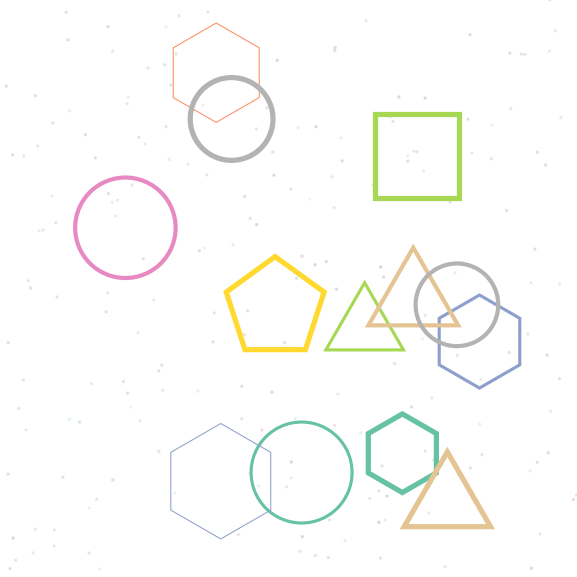[{"shape": "hexagon", "thickness": 2.5, "radius": 0.34, "center": [0.697, 0.214]}, {"shape": "circle", "thickness": 1.5, "radius": 0.44, "center": [0.522, 0.181]}, {"shape": "hexagon", "thickness": 0.5, "radius": 0.43, "center": [0.374, 0.873]}, {"shape": "hexagon", "thickness": 0.5, "radius": 0.5, "center": [0.382, 0.166]}, {"shape": "hexagon", "thickness": 1.5, "radius": 0.4, "center": [0.83, 0.408]}, {"shape": "circle", "thickness": 2, "radius": 0.43, "center": [0.217, 0.605]}, {"shape": "square", "thickness": 2.5, "radius": 0.36, "center": [0.723, 0.73]}, {"shape": "triangle", "thickness": 1.5, "radius": 0.39, "center": [0.631, 0.432]}, {"shape": "pentagon", "thickness": 2.5, "radius": 0.45, "center": [0.476, 0.466]}, {"shape": "triangle", "thickness": 2, "radius": 0.45, "center": [0.716, 0.481]}, {"shape": "triangle", "thickness": 2.5, "radius": 0.43, "center": [0.775, 0.13]}, {"shape": "circle", "thickness": 2.5, "radius": 0.36, "center": [0.401, 0.793]}, {"shape": "circle", "thickness": 2, "radius": 0.36, "center": [0.791, 0.471]}]